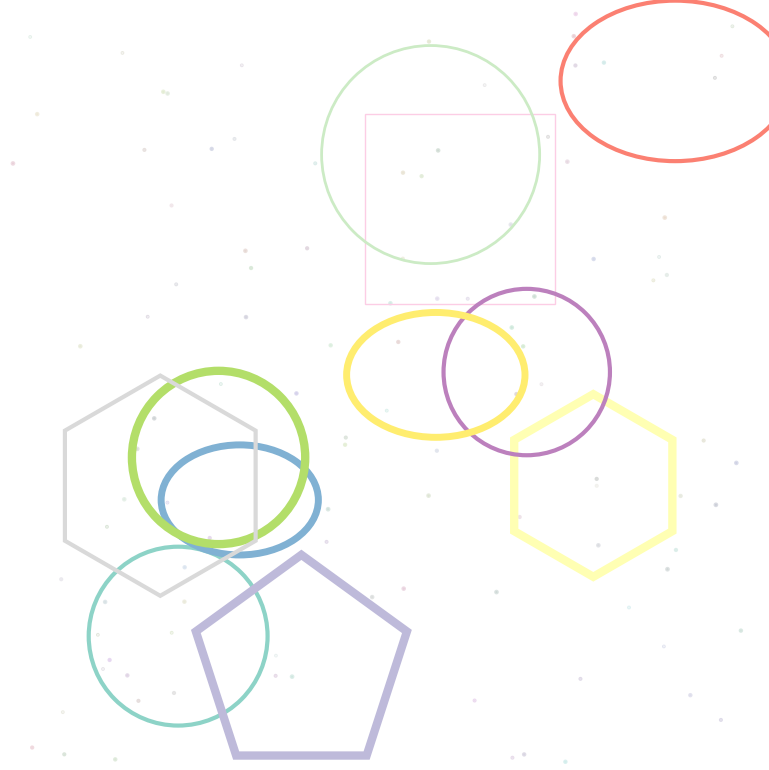[{"shape": "circle", "thickness": 1.5, "radius": 0.58, "center": [0.231, 0.174]}, {"shape": "hexagon", "thickness": 3, "radius": 0.59, "center": [0.771, 0.369]}, {"shape": "pentagon", "thickness": 3, "radius": 0.72, "center": [0.391, 0.135]}, {"shape": "oval", "thickness": 1.5, "radius": 0.74, "center": [0.877, 0.895]}, {"shape": "oval", "thickness": 2.5, "radius": 0.51, "center": [0.311, 0.351]}, {"shape": "circle", "thickness": 3, "radius": 0.56, "center": [0.284, 0.406]}, {"shape": "square", "thickness": 0.5, "radius": 0.62, "center": [0.598, 0.729]}, {"shape": "hexagon", "thickness": 1.5, "radius": 0.72, "center": [0.208, 0.369]}, {"shape": "circle", "thickness": 1.5, "radius": 0.54, "center": [0.684, 0.517]}, {"shape": "circle", "thickness": 1, "radius": 0.71, "center": [0.559, 0.799]}, {"shape": "oval", "thickness": 2.5, "radius": 0.58, "center": [0.566, 0.513]}]